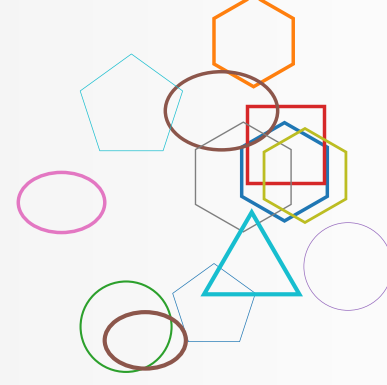[{"shape": "hexagon", "thickness": 2.5, "radius": 0.64, "center": [0.734, 0.554]}, {"shape": "pentagon", "thickness": 0.5, "radius": 0.56, "center": [0.552, 0.203]}, {"shape": "hexagon", "thickness": 2.5, "radius": 0.59, "center": [0.654, 0.893]}, {"shape": "circle", "thickness": 1.5, "radius": 0.59, "center": [0.325, 0.151]}, {"shape": "square", "thickness": 2.5, "radius": 0.5, "center": [0.737, 0.625]}, {"shape": "circle", "thickness": 0.5, "radius": 0.57, "center": [0.898, 0.308]}, {"shape": "oval", "thickness": 3, "radius": 0.52, "center": [0.375, 0.116]}, {"shape": "oval", "thickness": 2.5, "radius": 0.73, "center": [0.572, 0.712]}, {"shape": "oval", "thickness": 2.5, "radius": 0.56, "center": [0.159, 0.474]}, {"shape": "hexagon", "thickness": 1, "radius": 0.71, "center": [0.628, 0.54]}, {"shape": "hexagon", "thickness": 2, "radius": 0.61, "center": [0.787, 0.544]}, {"shape": "pentagon", "thickness": 0.5, "radius": 0.69, "center": [0.339, 0.721]}, {"shape": "triangle", "thickness": 3, "radius": 0.71, "center": [0.65, 0.307]}]